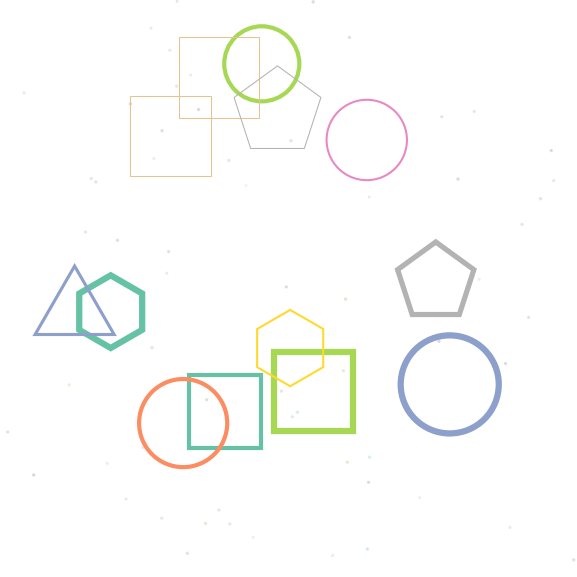[{"shape": "square", "thickness": 2, "radius": 0.31, "center": [0.389, 0.287]}, {"shape": "hexagon", "thickness": 3, "radius": 0.31, "center": [0.192, 0.459]}, {"shape": "circle", "thickness": 2, "radius": 0.38, "center": [0.317, 0.267]}, {"shape": "triangle", "thickness": 1.5, "radius": 0.4, "center": [0.129, 0.459]}, {"shape": "circle", "thickness": 3, "radius": 0.42, "center": [0.779, 0.334]}, {"shape": "circle", "thickness": 1, "radius": 0.35, "center": [0.635, 0.757]}, {"shape": "square", "thickness": 3, "radius": 0.34, "center": [0.543, 0.321]}, {"shape": "circle", "thickness": 2, "radius": 0.33, "center": [0.453, 0.889]}, {"shape": "hexagon", "thickness": 1, "radius": 0.33, "center": [0.503, 0.396]}, {"shape": "square", "thickness": 0.5, "radius": 0.35, "center": [0.295, 0.764]}, {"shape": "square", "thickness": 0.5, "radius": 0.35, "center": [0.379, 0.865]}, {"shape": "pentagon", "thickness": 0.5, "radius": 0.4, "center": [0.481, 0.806]}, {"shape": "pentagon", "thickness": 2.5, "radius": 0.35, "center": [0.755, 0.511]}]